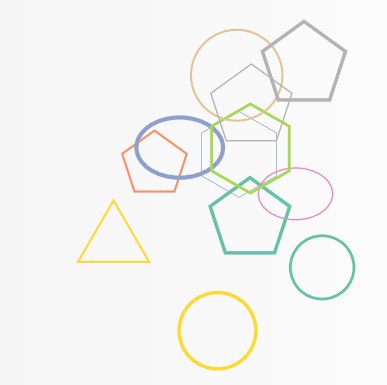[{"shape": "circle", "thickness": 2, "radius": 0.41, "center": [0.831, 0.305]}, {"shape": "pentagon", "thickness": 2.5, "radius": 0.54, "center": [0.645, 0.431]}, {"shape": "pentagon", "thickness": 1.5, "radius": 0.44, "center": [0.399, 0.573]}, {"shape": "oval", "thickness": 3, "radius": 0.56, "center": [0.464, 0.617]}, {"shape": "hexagon", "thickness": 0.5, "radius": 0.56, "center": [0.617, 0.599]}, {"shape": "oval", "thickness": 1, "radius": 0.48, "center": [0.763, 0.496]}, {"shape": "hexagon", "thickness": 2, "radius": 0.58, "center": [0.646, 0.614]}, {"shape": "triangle", "thickness": 1.5, "radius": 0.53, "center": [0.293, 0.373]}, {"shape": "circle", "thickness": 2.5, "radius": 0.5, "center": [0.561, 0.141]}, {"shape": "circle", "thickness": 1.5, "radius": 0.59, "center": [0.611, 0.805]}, {"shape": "pentagon", "thickness": 1, "radius": 0.55, "center": [0.649, 0.724]}, {"shape": "pentagon", "thickness": 2.5, "radius": 0.56, "center": [0.784, 0.832]}]